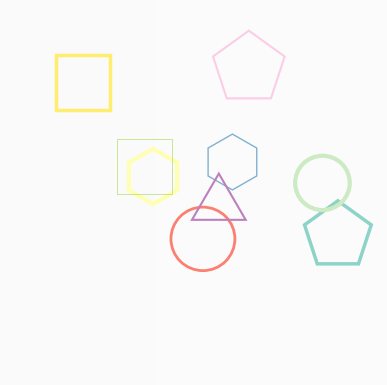[{"shape": "pentagon", "thickness": 2.5, "radius": 0.45, "center": [0.872, 0.388]}, {"shape": "hexagon", "thickness": 3, "radius": 0.36, "center": [0.395, 0.542]}, {"shape": "circle", "thickness": 2, "radius": 0.41, "center": [0.524, 0.38]}, {"shape": "hexagon", "thickness": 1, "radius": 0.36, "center": [0.6, 0.579]}, {"shape": "square", "thickness": 0.5, "radius": 0.35, "center": [0.372, 0.568]}, {"shape": "pentagon", "thickness": 1.5, "radius": 0.49, "center": [0.642, 0.823]}, {"shape": "triangle", "thickness": 1.5, "radius": 0.4, "center": [0.565, 0.469]}, {"shape": "circle", "thickness": 3, "radius": 0.35, "center": [0.832, 0.525]}, {"shape": "square", "thickness": 2.5, "radius": 0.35, "center": [0.214, 0.785]}]